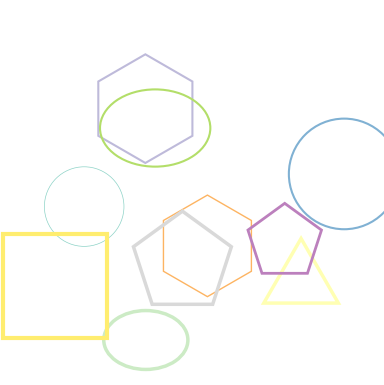[{"shape": "circle", "thickness": 0.5, "radius": 0.52, "center": [0.219, 0.463]}, {"shape": "triangle", "thickness": 2.5, "radius": 0.56, "center": [0.782, 0.269]}, {"shape": "hexagon", "thickness": 1.5, "radius": 0.71, "center": [0.378, 0.718]}, {"shape": "circle", "thickness": 1.5, "radius": 0.72, "center": [0.894, 0.548]}, {"shape": "hexagon", "thickness": 1, "radius": 0.66, "center": [0.539, 0.361]}, {"shape": "oval", "thickness": 1.5, "radius": 0.72, "center": [0.403, 0.667]}, {"shape": "pentagon", "thickness": 2.5, "radius": 0.67, "center": [0.474, 0.318]}, {"shape": "pentagon", "thickness": 2, "radius": 0.5, "center": [0.74, 0.371]}, {"shape": "oval", "thickness": 2.5, "radius": 0.55, "center": [0.379, 0.117]}, {"shape": "square", "thickness": 3, "radius": 0.68, "center": [0.142, 0.257]}]